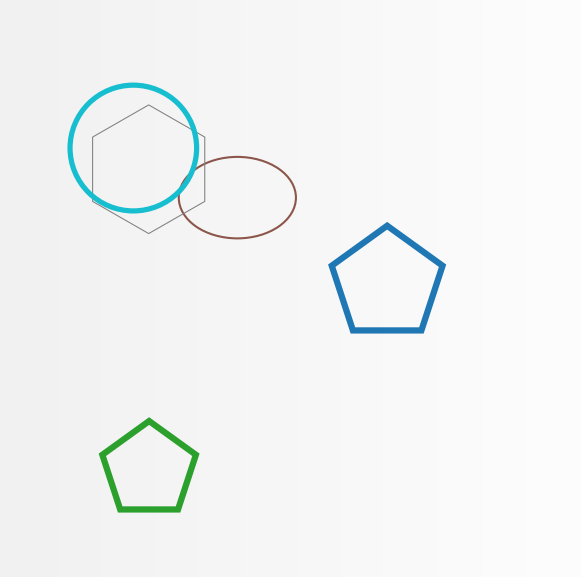[{"shape": "pentagon", "thickness": 3, "radius": 0.5, "center": [0.666, 0.508]}, {"shape": "pentagon", "thickness": 3, "radius": 0.42, "center": [0.257, 0.185]}, {"shape": "oval", "thickness": 1, "radius": 0.5, "center": [0.408, 0.657]}, {"shape": "hexagon", "thickness": 0.5, "radius": 0.56, "center": [0.256, 0.706]}, {"shape": "circle", "thickness": 2.5, "radius": 0.54, "center": [0.229, 0.743]}]